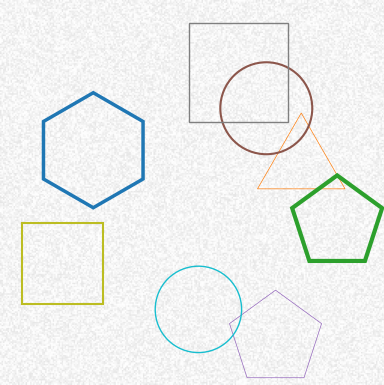[{"shape": "hexagon", "thickness": 2.5, "radius": 0.75, "center": [0.242, 0.61]}, {"shape": "triangle", "thickness": 0.5, "radius": 0.66, "center": [0.782, 0.575]}, {"shape": "pentagon", "thickness": 3, "radius": 0.61, "center": [0.876, 0.422]}, {"shape": "pentagon", "thickness": 0.5, "radius": 0.63, "center": [0.716, 0.121]}, {"shape": "circle", "thickness": 1.5, "radius": 0.6, "center": [0.692, 0.719]}, {"shape": "square", "thickness": 1, "radius": 0.64, "center": [0.62, 0.812]}, {"shape": "square", "thickness": 1.5, "radius": 0.53, "center": [0.162, 0.315]}, {"shape": "circle", "thickness": 1, "radius": 0.56, "center": [0.515, 0.196]}]